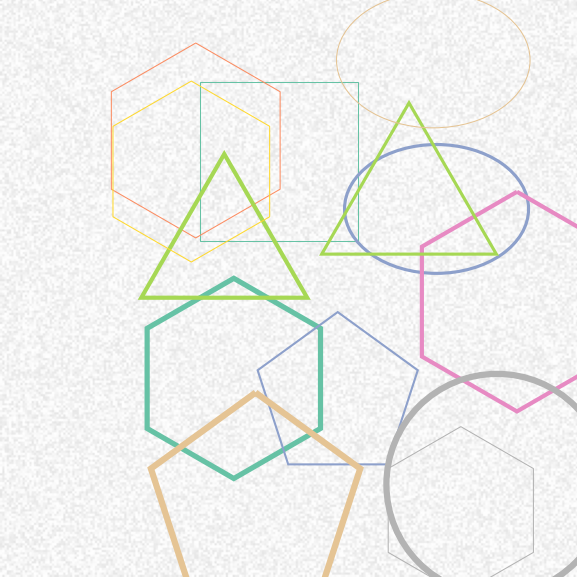[{"shape": "hexagon", "thickness": 2.5, "radius": 0.87, "center": [0.405, 0.344]}, {"shape": "square", "thickness": 0.5, "radius": 0.69, "center": [0.483, 0.72]}, {"shape": "hexagon", "thickness": 0.5, "radius": 0.84, "center": [0.339, 0.756]}, {"shape": "oval", "thickness": 1.5, "radius": 0.8, "center": [0.756, 0.637]}, {"shape": "pentagon", "thickness": 1, "radius": 0.73, "center": [0.585, 0.313]}, {"shape": "hexagon", "thickness": 2, "radius": 0.95, "center": [0.895, 0.477]}, {"shape": "triangle", "thickness": 1.5, "radius": 0.87, "center": [0.708, 0.646]}, {"shape": "triangle", "thickness": 2, "radius": 0.83, "center": [0.388, 0.567]}, {"shape": "hexagon", "thickness": 0.5, "radius": 0.78, "center": [0.331, 0.702]}, {"shape": "oval", "thickness": 0.5, "radius": 0.84, "center": [0.75, 0.895]}, {"shape": "pentagon", "thickness": 3, "radius": 0.95, "center": [0.443, 0.129]}, {"shape": "hexagon", "thickness": 0.5, "radius": 0.73, "center": [0.798, 0.115]}, {"shape": "circle", "thickness": 3, "radius": 0.96, "center": [0.861, 0.16]}]